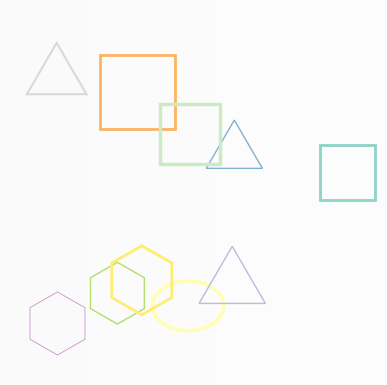[{"shape": "square", "thickness": 2, "radius": 0.36, "center": [0.897, 0.551]}, {"shape": "oval", "thickness": 2.5, "radius": 0.46, "center": [0.485, 0.206]}, {"shape": "triangle", "thickness": 1, "radius": 0.49, "center": [0.599, 0.261]}, {"shape": "triangle", "thickness": 1, "radius": 0.42, "center": [0.605, 0.605]}, {"shape": "square", "thickness": 2, "radius": 0.48, "center": [0.355, 0.761]}, {"shape": "hexagon", "thickness": 1, "radius": 0.4, "center": [0.303, 0.238]}, {"shape": "triangle", "thickness": 1.5, "radius": 0.44, "center": [0.146, 0.8]}, {"shape": "hexagon", "thickness": 0.5, "radius": 0.41, "center": [0.148, 0.16]}, {"shape": "square", "thickness": 2.5, "radius": 0.39, "center": [0.49, 0.652]}, {"shape": "hexagon", "thickness": 2, "radius": 0.45, "center": [0.366, 0.272]}]